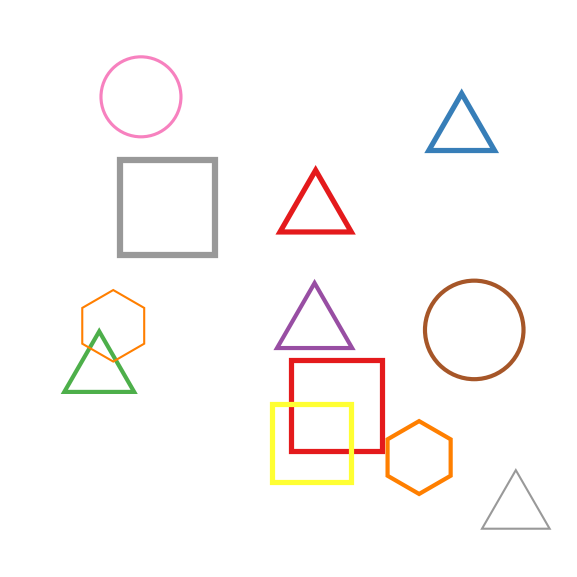[{"shape": "triangle", "thickness": 2.5, "radius": 0.36, "center": [0.547, 0.633]}, {"shape": "square", "thickness": 2.5, "radius": 0.39, "center": [0.582, 0.297]}, {"shape": "triangle", "thickness": 2.5, "radius": 0.33, "center": [0.799, 0.771]}, {"shape": "triangle", "thickness": 2, "radius": 0.35, "center": [0.172, 0.355]}, {"shape": "triangle", "thickness": 2, "radius": 0.38, "center": [0.545, 0.434]}, {"shape": "hexagon", "thickness": 2, "radius": 0.32, "center": [0.726, 0.207]}, {"shape": "hexagon", "thickness": 1, "radius": 0.31, "center": [0.196, 0.435]}, {"shape": "square", "thickness": 2.5, "radius": 0.34, "center": [0.539, 0.232]}, {"shape": "circle", "thickness": 2, "radius": 0.43, "center": [0.821, 0.428]}, {"shape": "circle", "thickness": 1.5, "radius": 0.35, "center": [0.244, 0.831]}, {"shape": "triangle", "thickness": 1, "radius": 0.34, "center": [0.893, 0.117]}, {"shape": "square", "thickness": 3, "radius": 0.41, "center": [0.29, 0.64]}]